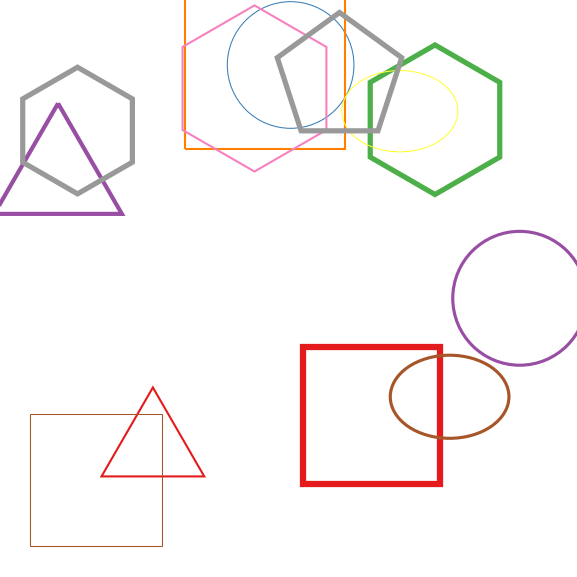[{"shape": "triangle", "thickness": 1, "radius": 0.51, "center": [0.265, 0.226]}, {"shape": "square", "thickness": 3, "radius": 0.59, "center": [0.644, 0.28]}, {"shape": "circle", "thickness": 0.5, "radius": 0.55, "center": [0.503, 0.887]}, {"shape": "hexagon", "thickness": 2.5, "radius": 0.65, "center": [0.753, 0.792]}, {"shape": "triangle", "thickness": 2, "radius": 0.64, "center": [0.101, 0.693]}, {"shape": "circle", "thickness": 1.5, "radius": 0.58, "center": [0.9, 0.483]}, {"shape": "square", "thickness": 1, "radius": 0.69, "center": [0.459, 0.88]}, {"shape": "oval", "thickness": 0.5, "radius": 0.5, "center": [0.692, 0.807]}, {"shape": "oval", "thickness": 1.5, "radius": 0.51, "center": [0.779, 0.312]}, {"shape": "square", "thickness": 0.5, "radius": 0.57, "center": [0.167, 0.168]}, {"shape": "hexagon", "thickness": 1, "radius": 0.72, "center": [0.441, 0.846]}, {"shape": "pentagon", "thickness": 2.5, "radius": 0.57, "center": [0.588, 0.864]}, {"shape": "hexagon", "thickness": 2.5, "radius": 0.55, "center": [0.134, 0.773]}]